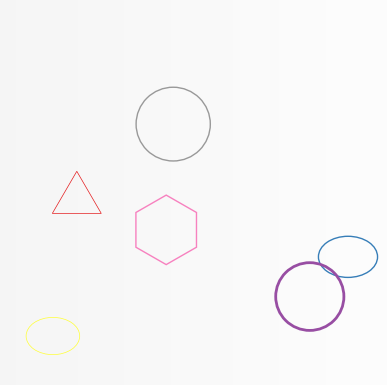[{"shape": "triangle", "thickness": 0.5, "radius": 0.36, "center": [0.198, 0.482]}, {"shape": "oval", "thickness": 1, "radius": 0.38, "center": [0.898, 0.333]}, {"shape": "circle", "thickness": 2, "radius": 0.44, "center": [0.799, 0.23]}, {"shape": "oval", "thickness": 0.5, "radius": 0.35, "center": [0.137, 0.127]}, {"shape": "hexagon", "thickness": 1, "radius": 0.45, "center": [0.429, 0.403]}, {"shape": "circle", "thickness": 1, "radius": 0.48, "center": [0.447, 0.678]}]